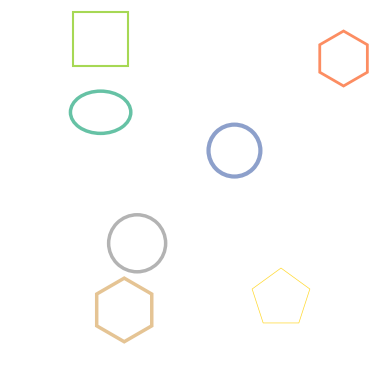[{"shape": "oval", "thickness": 2.5, "radius": 0.39, "center": [0.261, 0.708]}, {"shape": "hexagon", "thickness": 2, "radius": 0.36, "center": [0.892, 0.848]}, {"shape": "circle", "thickness": 3, "radius": 0.34, "center": [0.609, 0.609]}, {"shape": "square", "thickness": 1.5, "radius": 0.36, "center": [0.262, 0.899]}, {"shape": "pentagon", "thickness": 0.5, "radius": 0.39, "center": [0.73, 0.225]}, {"shape": "hexagon", "thickness": 2.5, "radius": 0.41, "center": [0.323, 0.195]}, {"shape": "circle", "thickness": 2.5, "radius": 0.37, "center": [0.356, 0.368]}]